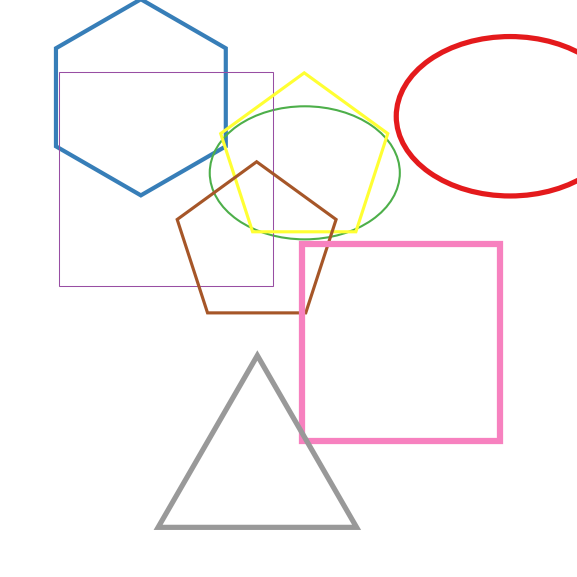[{"shape": "oval", "thickness": 2.5, "radius": 0.99, "center": [0.883, 0.798]}, {"shape": "hexagon", "thickness": 2, "radius": 0.85, "center": [0.244, 0.831]}, {"shape": "oval", "thickness": 1, "radius": 0.82, "center": [0.528, 0.7]}, {"shape": "square", "thickness": 0.5, "radius": 0.93, "center": [0.287, 0.689]}, {"shape": "pentagon", "thickness": 1.5, "radius": 0.76, "center": [0.527, 0.721]}, {"shape": "pentagon", "thickness": 1.5, "radius": 0.72, "center": [0.444, 0.574]}, {"shape": "square", "thickness": 3, "radius": 0.86, "center": [0.694, 0.406]}, {"shape": "triangle", "thickness": 2.5, "radius": 0.99, "center": [0.446, 0.185]}]